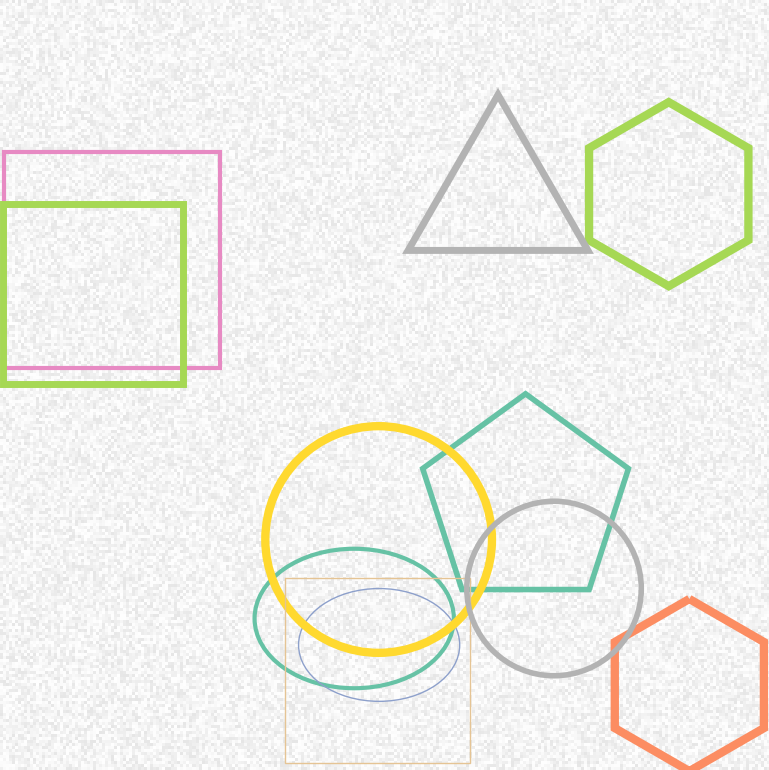[{"shape": "oval", "thickness": 1.5, "radius": 0.65, "center": [0.46, 0.197]}, {"shape": "pentagon", "thickness": 2, "radius": 0.7, "center": [0.683, 0.348]}, {"shape": "hexagon", "thickness": 3, "radius": 0.56, "center": [0.895, 0.11]}, {"shape": "oval", "thickness": 0.5, "radius": 0.52, "center": [0.492, 0.162]}, {"shape": "square", "thickness": 1.5, "radius": 0.7, "center": [0.145, 0.662]}, {"shape": "hexagon", "thickness": 3, "radius": 0.6, "center": [0.868, 0.748]}, {"shape": "square", "thickness": 2.5, "radius": 0.58, "center": [0.121, 0.618]}, {"shape": "circle", "thickness": 3, "radius": 0.74, "center": [0.492, 0.299]}, {"shape": "square", "thickness": 0.5, "radius": 0.6, "center": [0.491, 0.13]}, {"shape": "circle", "thickness": 2, "radius": 0.57, "center": [0.72, 0.236]}, {"shape": "triangle", "thickness": 2.5, "radius": 0.67, "center": [0.647, 0.742]}]